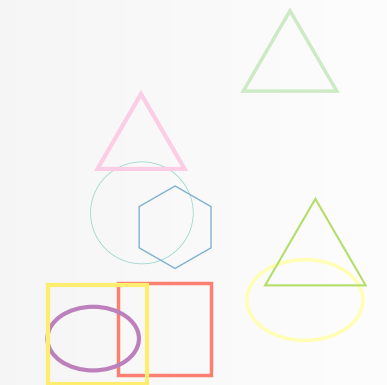[{"shape": "circle", "thickness": 0.5, "radius": 0.66, "center": [0.366, 0.447]}, {"shape": "oval", "thickness": 2.5, "radius": 0.75, "center": [0.787, 0.221]}, {"shape": "square", "thickness": 2.5, "radius": 0.6, "center": [0.424, 0.145]}, {"shape": "hexagon", "thickness": 1, "radius": 0.54, "center": [0.452, 0.41]}, {"shape": "triangle", "thickness": 1.5, "radius": 0.75, "center": [0.814, 0.334]}, {"shape": "triangle", "thickness": 3, "radius": 0.65, "center": [0.364, 0.626]}, {"shape": "oval", "thickness": 3, "radius": 0.59, "center": [0.24, 0.12]}, {"shape": "triangle", "thickness": 2.5, "radius": 0.7, "center": [0.748, 0.833]}, {"shape": "square", "thickness": 3, "radius": 0.64, "center": [0.252, 0.131]}]